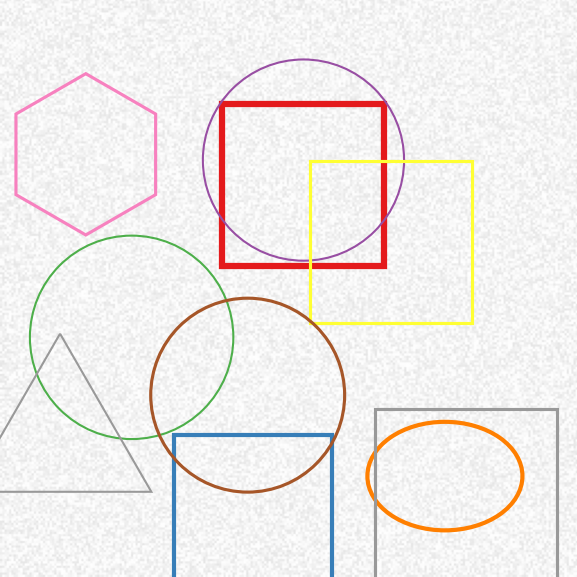[{"shape": "square", "thickness": 3, "radius": 0.7, "center": [0.525, 0.679]}, {"shape": "square", "thickness": 2, "radius": 0.68, "center": [0.438, 0.11]}, {"shape": "circle", "thickness": 1, "radius": 0.88, "center": [0.228, 0.415]}, {"shape": "circle", "thickness": 1, "radius": 0.87, "center": [0.525, 0.722]}, {"shape": "oval", "thickness": 2, "radius": 0.67, "center": [0.77, 0.175]}, {"shape": "square", "thickness": 1.5, "radius": 0.7, "center": [0.676, 0.58]}, {"shape": "circle", "thickness": 1.5, "radius": 0.84, "center": [0.429, 0.315]}, {"shape": "hexagon", "thickness": 1.5, "radius": 0.7, "center": [0.149, 0.732]}, {"shape": "triangle", "thickness": 1, "radius": 0.91, "center": [0.104, 0.239]}, {"shape": "square", "thickness": 1.5, "radius": 0.79, "center": [0.807, 0.134]}]